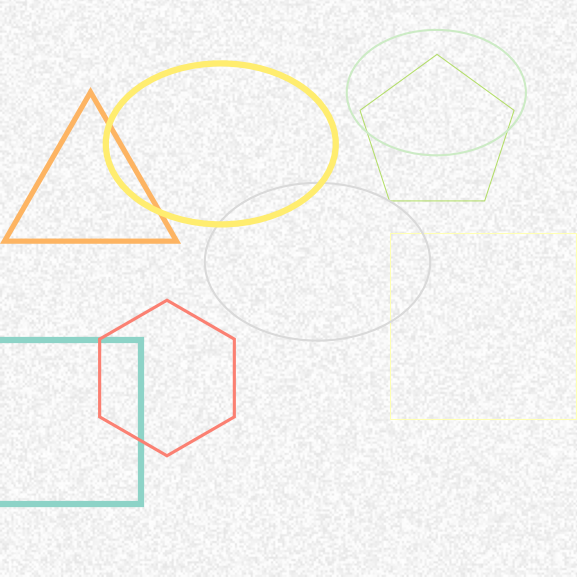[{"shape": "square", "thickness": 3, "radius": 0.71, "center": [0.102, 0.269]}, {"shape": "square", "thickness": 0.5, "radius": 0.8, "center": [0.837, 0.435]}, {"shape": "hexagon", "thickness": 1.5, "radius": 0.67, "center": [0.289, 0.345]}, {"shape": "triangle", "thickness": 2.5, "radius": 0.86, "center": [0.157, 0.668]}, {"shape": "pentagon", "thickness": 0.5, "radius": 0.7, "center": [0.757, 0.765]}, {"shape": "oval", "thickness": 1, "radius": 0.98, "center": [0.55, 0.546]}, {"shape": "oval", "thickness": 1, "radius": 0.78, "center": [0.756, 0.839]}, {"shape": "oval", "thickness": 3, "radius": 1.0, "center": [0.382, 0.75]}]